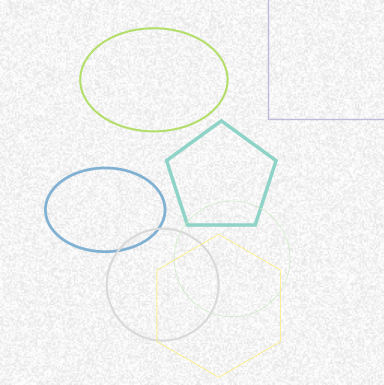[{"shape": "pentagon", "thickness": 2.5, "radius": 0.75, "center": [0.575, 0.537]}, {"shape": "square", "thickness": 1, "radius": 0.96, "center": [0.887, 0.883]}, {"shape": "oval", "thickness": 2, "radius": 0.78, "center": [0.273, 0.455]}, {"shape": "oval", "thickness": 1.5, "radius": 0.96, "center": [0.4, 0.793]}, {"shape": "circle", "thickness": 1.5, "radius": 0.73, "center": [0.423, 0.261]}, {"shape": "circle", "thickness": 0.5, "radius": 0.75, "center": [0.603, 0.327]}, {"shape": "hexagon", "thickness": 0.5, "radius": 0.93, "center": [0.568, 0.206]}]